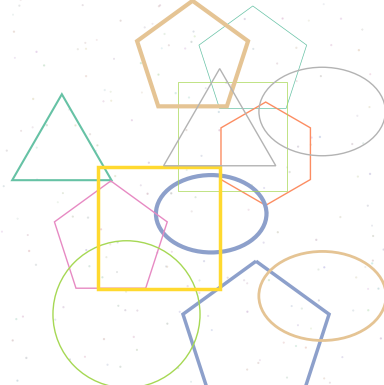[{"shape": "triangle", "thickness": 1.5, "radius": 0.74, "center": [0.161, 0.606]}, {"shape": "pentagon", "thickness": 0.5, "radius": 0.74, "center": [0.657, 0.837]}, {"shape": "hexagon", "thickness": 1, "radius": 0.67, "center": [0.69, 0.601]}, {"shape": "oval", "thickness": 3, "radius": 0.72, "center": [0.549, 0.445]}, {"shape": "pentagon", "thickness": 2.5, "radius": 1.0, "center": [0.665, 0.122]}, {"shape": "pentagon", "thickness": 1, "radius": 0.77, "center": [0.288, 0.376]}, {"shape": "circle", "thickness": 1, "radius": 0.95, "center": [0.329, 0.184]}, {"shape": "square", "thickness": 0.5, "radius": 0.71, "center": [0.604, 0.646]}, {"shape": "square", "thickness": 2.5, "radius": 0.8, "center": [0.413, 0.408]}, {"shape": "oval", "thickness": 2, "radius": 0.83, "center": [0.838, 0.231]}, {"shape": "pentagon", "thickness": 3, "radius": 0.76, "center": [0.5, 0.846]}, {"shape": "oval", "thickness": 1, "radius": 0.82, "center": [0.837, 0.71]}, {"shape": "triangle", "thickness": 1, "radius": 0.84, "center": [0.571, 0.654]}]